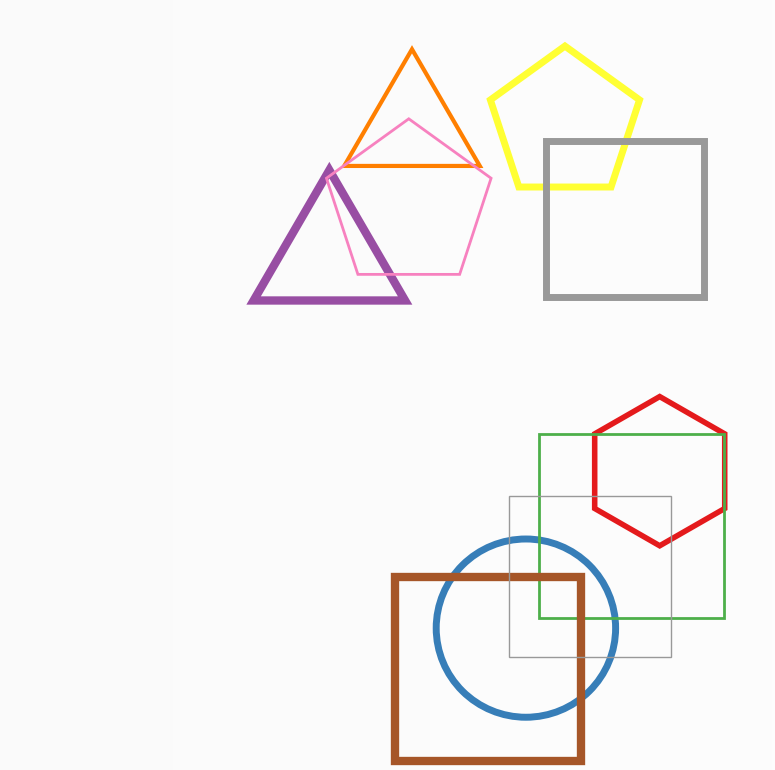[{"shape": "hexagon", "thickness": 2, "radius": 0.48, "center": [0.851, 0.388]}, {"shape": "circle", "thickness": 2.5, "radius": 0.58, "center": [0.679, 0.184]}, {"shape": "square", "thickness": 1, "radius": 0.6, "center": [0.815, 0.317]}, {"shape": "triangle", "thickness": 3, "radius": 0.56, "center": [0.425, 0.666]}, {"shape": "triangle", "thickness": 1.5, "radius": 0.51, "center": [0.532, 0.835]}, {"shape": "pentagon", "thickness": 2.5, "radius": 0.51, "center": [0.729, 0.839]}, {"shape": "square", "thickness": 3, "radius": 0.6, "center": [0.629, 0.132]}, {"shape": "pentagon", "thickness": 1, "radius": 0.56, "center": [0.527, 0.734]}, {"shape": "square", "thickness": 2.5, "radius": 0.51, "center": [0.807, 0.715]}, {"shape": "square", "thickness": 0.5, "radius": 0.52, "center": [0.762, 0.251]}]